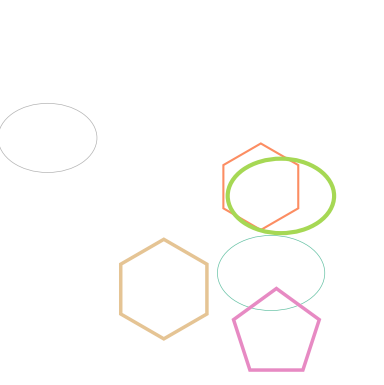[{"shape": "oval", "thickness": 0.5, "radius": 0.7, "center": [0.704, 0.291]}, {"shape": "hexagon", "thickness": 1.5, "radius": 0.56, "center": [0.677, 0.515]}, {"shape": "pentagon", "thickness": 2.5, "radius": 0.59, "center": [0.718, 0.134]}, {"shape": "oval", "thickness": 3, "radius": 0.69, "center": [0.73, 0.491]}, {"shape": "hexagon", "thickness": 2.5, "radius": 0.65, "center": [0.426, 0.249]}, {"shape": "oval", "thickness": 0.5, "radius": 0.64, "center": [0.123, 0.642]}]